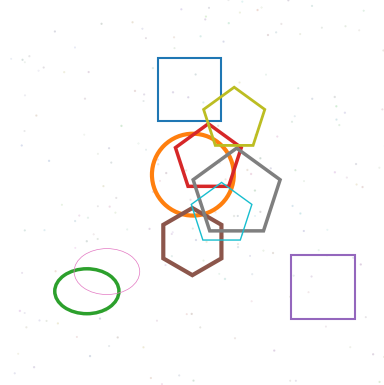[{"shape": "square", "thickness": 1.5, "radius": 0.41, "center": [0.492, 0.767]}, {"shape": "circle", "thickness": 3, "radius": 0.53, "center": [0.501, 0.546]}, {"shape": "oval", "thickness": 2.5, "radius": 0.42, "center": [0.226, 0.244]}, {"shape": "pentagon", "thickness": 2.5, "radius": 0.45, "center": [0.541, 0.589]}, {"shape": "square", "thickness": 1.5, "radius": 0.41, "center": [0.839, 0.254]}, {"shape": "hexagon", "thickness": 3, "radius": 0.44, "center": [0.5, 0.372]}, {"shape": "oval", "thickness": 0.5, "radius": 0.43, "center": [0.278, 0.295]}, {"shape": "pentagon", "thickness": 2.5, "radius": 0.59, "center": [0.615, 0.496]}, {"shape": "pentagon", "thickness": 2, "radius": 0.42, "center": [0.608, 0.69]}, {"shape": "pentagon", "thickness": 1, "radius": 0.41, "center": [0.576, 0.443]}]